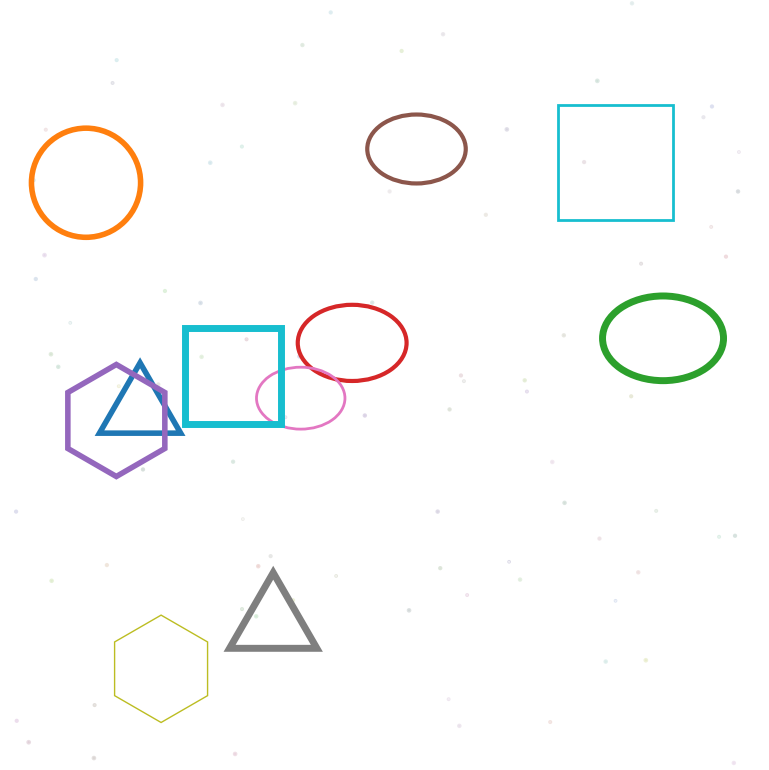[{"shape": "triangle", "thickness": 2, "radius": 0.3, "center": [0.182, 0.468]}, {"shape": "circle", "thickness": 2, "radius": 0.35, "center": [0.112, 0.763]}, {"shape": "oval", "thickness": 2.5, "radius": 0.39, "center": [0.861, 0.561]}, {"shape": "oval", "thickness": 1.5, "radius": 0.35, "center": [0.457, 0.555]}, {"shape": "hexagon", "thickness": 2, "radius": 0.36, "center": [0.151, 0.454]}, {"shape": "oval", "thickness": 1.5, "radius": 0.32, "center": [0.541, 0.807]}, {"shape": "oval", "thickness": 1, "radius": 0.29, "center": [0.391, 0.483]}, {"shape": "triangle", "thickness": 2.5, "radius": 0.33, "center": [0.355, 0.191]}, {"shape": "hexagon", "thickness": 0.5, "radius": 0.35, "center": [0.209, 0.131]}, {"shape": "square", "thickness": 1, "radius": 0.37, "center": [0.799, 0.789]}, {"shape": "square", "thickness": 2.5, "radius": 0.31, "center": [0.303, 0.511]}]